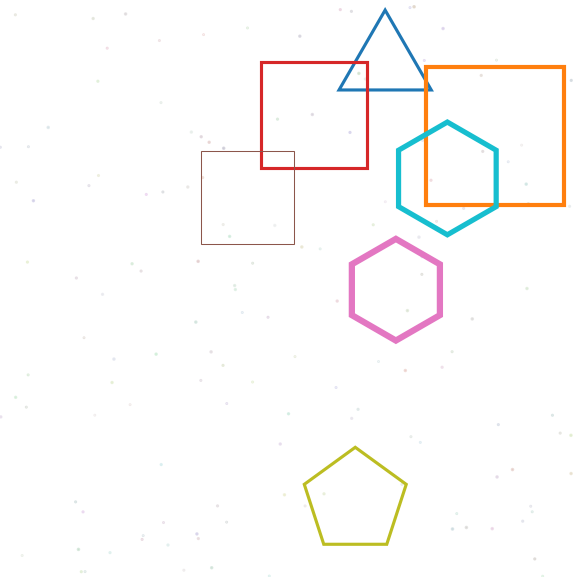[{"shape": "triangle", "thickness": 1.5, "radius": 0.46, "center": [0.667, 0.889]}, {"shape": "square", "thickness": 2, "radius": 0.6, "center": [0.858, 0.764]}, {"shape": "square", "thickness": 1.5, "radius": 0.46, "center": [0.544, 0.799]}, {"shape": "square", "thickness": 0.5, "radius": 0.4, "center": [0.429, 0.657]}, {"shape": "hexagon", "thickness": 3, "radius": 0.44, "center": [0.686, 0.497]}, {"shape": "pentagon", "thickness": 1.5, "radius": 0.46, "center": [0.615, 0.132]}, {"shape": "hexagon", "thickness": 2.5, "radius": 0.49, "center": [0.775, 0.69]}]